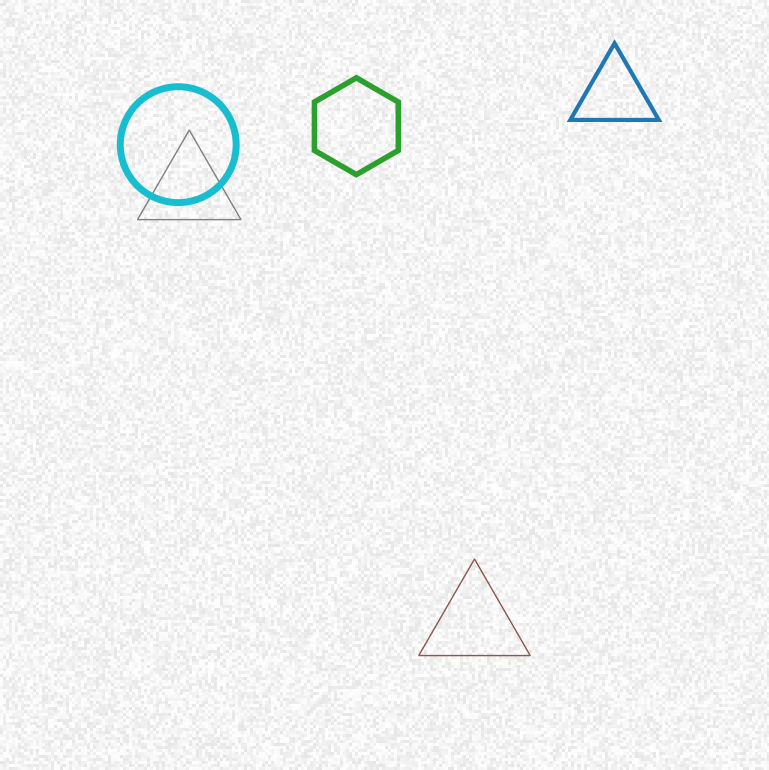[{"shape": "triangle", "thickness": 1.5, "radius": 0.33, "center": [0.798, 0.877]}, {"shape": "hexagon", "thickness": 2, "radius": 0.31, "center": [0.463, 0.836]}, {"shape": "triangle", "thickness": 0.5, "radius": 0.42, "center": [0.616, 0.19]}, {"shape": "triangle", "thickness": 0.5, "radius": 0.39, "center": [0.246, 0.754]}, {"shape": "circle", "thickness": 2.5, "radius": 0.38, "center": [0.231, 0.812]}]